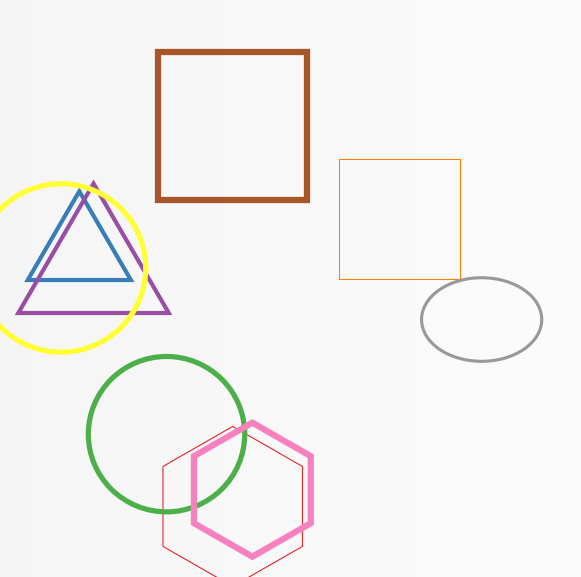[{"shape": "hexagon", "thickness": 0.5, "radius": 0.69, "center": [0.4, 0.122]}, {"shape": "triangle", "thickness": 2, "radius": 0.51, "center": [0.136, 0.565]}, {"shape": "circle", "thickness": 2.5, "radius": 0.67, "center": [0.286, 0.247]}, {"shape": "triangle", "thickness": 2, "radius": 0.75, "center": [0.161, 0.532]}, {"shape": "square", "thickness": 0.5, "radius": 0.52, "center": [0.687, 0.62]}, {"shape": "circle", "thickness": 2.5, "radius": 0.73, "center": [0.105, 0.535]}, {"shape": "square", "thickness": 3, "radius": 0.64, "center": [0.401, 0.781]}, {"shape": "hexagon", "thickness": 3, "radius": 0.58, "center": [0.434, 0.151]}, {"shape": "oval", "thickness": 1.5, "radius": 0.52, "center": [0.829, 0.446]}]